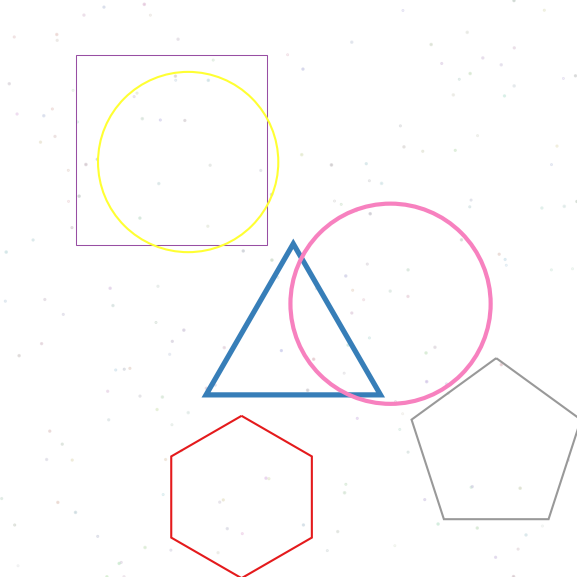[{"shape": "hexagon", "thickness": 1, "radius": 0.7, "center": [0.418, 0.139]}, {"shape": "triangle", "thickness": 2.5, "radius": 0.87, "center": [0.508, 0.403]}, {"shape": "square", "thickness": 0.5, "radius": 0.82, "center": [0.297, 0.74]}, {"shape": "circle", "thickness": 1, "radius": 0.78, "center": [0.326, 0.719]}, {"shape": "circle", "thickness": 2, "radius": 0.87, "center": [0.676, 0.473]}, {"shape": "pentagon", "thickness": 1, "radius": 0.77, "center": [0.859, 0.225]}]